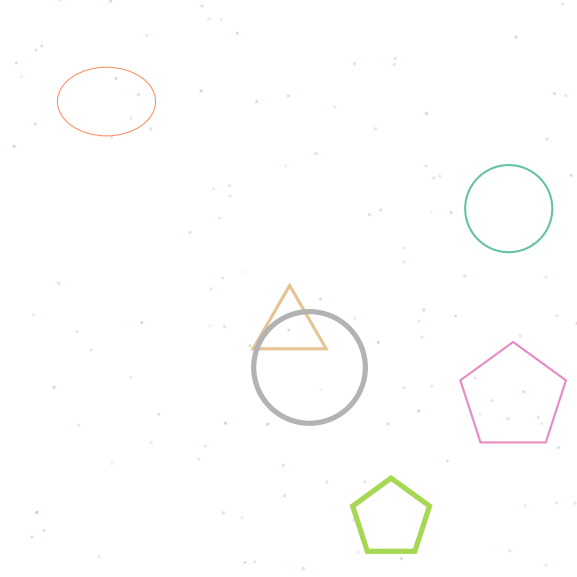[{"shape": "circle", "thickness": 1, "radius": 0.38, "center": [0.881, 0.638]}, {"shape": "oval", "thickness": 0.5, "radius": 0.42, "center": [0.184, 0.823]}, {"shape": "pentagon", "thickness": 1, "radius": 0.48, "center": [0.889, 0.311]}, {"shape": "pentagon", "thickness": 2.5, "radius": 0.35, "center": [0.677, 0.101]}, {"shape": "triangle", "thickness": 1.5, "radius": 0.37, "center": [0.502, 0.432]}, {"shape": "circle", "thickness": 2.5, "radius": 0.48, "center": [0.536, 0.363]}]